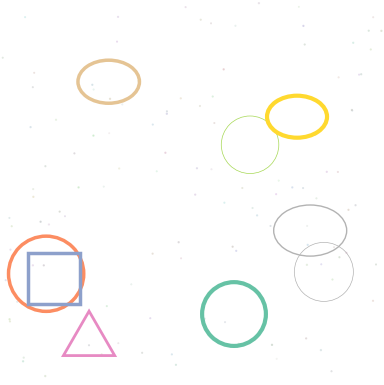[{"shape": "circle", "thickness": 3, "radius": 0.41, "center": [0.608, 0.184]}, {"shape": "circle", "thickness": 2.5, "radius": 0.49, "center": [0.12, 0.289]}, {"shape": "square", "thickness": 2.5, "radius": 0.34, "center": [0.139, 0.277]}, {"shape": "triangle", "thickness": 2, "radius": 0.38, "center": [0.231, 0.115]}, {"shape": "circle", "thickness": 0.5, "radius": 0.37, "center": [0.649, 0.624]}, {"shape": "oval", "thickness": 3, "radius": 0.39, "center": [0.772, 0.697]}, {"shape": "oval", "thickness": 2.5, "radius": 0.4, "center": [0.282, 0.788]}, {"shape": "circle", "thickness": 0.5, "radius": 0.38, "center": [0.841, 0.294]}, {"shape": "oval", "thickness": 1, "radius": 0.47, "center": [0.806, 0.401]}]